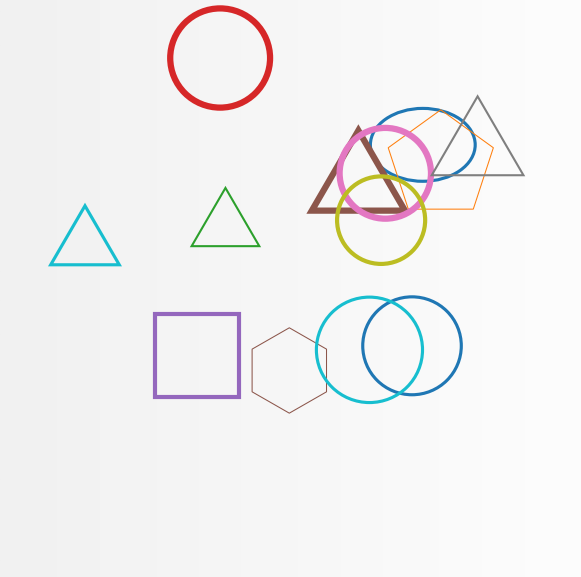[{"shape": "circle", "thickness": 1.5, "radius": 0.42, "center": [0.709, 0.4]}, {"shape": "oval", "thickness": 1.5, "radius": 0.45, "center": [0.727, 0.748]}, {"shape": "pentagon", "thickness": 0.5, "radius": 0.48, "center": [0.758, 0.714]}, {"shape": "triangle", "thickness": 1, "radius": 0.34, "center": [0.388, 0.606]}, {"shape": "circle", "thickness": 3, "radius": 0.43, "center": [0.379, 0.899]}, {"shape": "square", "thickness": 2, "radius": 0.36, "center": [0.339, 0.384]}, {"shape": "triangle", "thickness": 3, "radius": 0.46, "center": [0.617, 0.681]}, {"shape": "hexagon", "thickness": 0.5, "radius": 0.37, "center": [0.498, 0.358]}, {"shape": "circle", "thickness": 3, "radius": 0.39, "center": [0.663, 0.699]}, {"shape": "triangle", "thickness": 1, "radius": 0.46, "center": [0.822, 0.741]}, {"shape": "circle", "thickness": 2, "radius": 0.38, "center": [0.656, 0.618]}, {"shape": "circle", "thickness": 1.5, "radius": 0.46, "center": [0.636, 0.393]}, {"shape": "triangle", "thickness": 1.5, "radius": 0.34, "center": [0.146, 0.575]}]